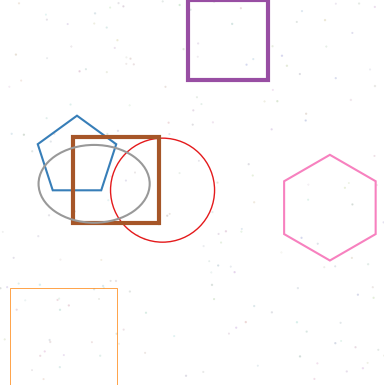[{"shape": "circle", "thickness": 1, "radius": 0.68, "center": [0.422, 0.506]}, {"shape": "pentagon", "thickness": 1.5, "radius": 0.54, "center": [0.2, 0.592]}, {"shape": "square", "thickness": 3, "radius": 0.52, "center": [0.593, 0.897]}, {"shape": "square", "thickness": 0.5, "radius": 0.69, "center": [0.166, 0.114]}, {"shape": "square", "thickness": 3, "radius": 0.56, "center": [0.301, 0.533]}, {"shape": "hexagon", "thickness": 1.5, "radius": 0.69, "center": [0.857, 0.461]}, {"shape": "oval", "thickness": 1.5, "radius": 0.72, "center": [0.244, 0.523]}]